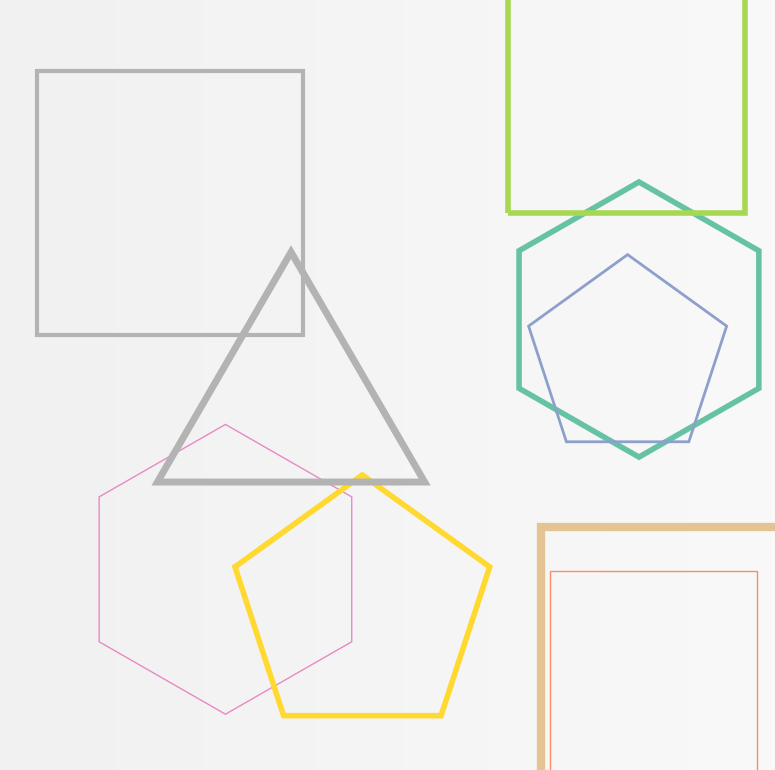[{"shape": "hexagon", "thickness": 2, "radius": 0.89, "center": [0.824, 0.585]}, {"shape": "square", "thickness": 0.5, "radius": 0.67, "center": [0.843, 0.125]}, {"shape": "pentagon", "thickness": 1, "radius": 0.67, "center": [0.81, 0.535]}, {"shape": "hexagon", "thickness": 0.5, "radius": 0.94, "center": [0.291, 0.261]}, {"shape": "square", "thickness": 2, "radius": 0.76, "center": [0.809, 0.875]}, {"shape": "pentagon", "thickness": 2, "radius": 0.86, "center": [0.468, 0.21]}, {"shape": "square", "thickness": 3, "radius": 0.96, "center": [0.889, 0.125]}, {"shape": "square", "thickness": 1.5, "radius": 0.86, "center": [0.22, 0.736]}, {"shape": "triangle", "thickness": 2.5, "radius": 1.0, "center": [0.376, 0.474]}]